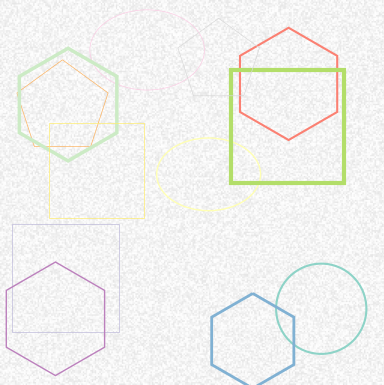[{"shape": "circle", "thickness": 1.5, "radius": 0.59, "center": [0.834, 0.198]}, {"shape": "oval", "thickness": 1, "radius": 0.67, "center": [0.542, 0.547]}, {"shape": "square", "thickness": 0.5, "radius": 0.7, "center": [0.17, 0.277]}, {"shape": "hexagon", "thickness": 1.5, "radius": 0.73, "center": [0.75, 0.782]}, {"shape": "hexagon", "thickness": 2, "radius": 0.62, "center": [0.657, 0.115]}, {"shape": "pentagon", "thickness": 0.5, "radius": 0.62, "center": [0.162, 0.72]}, {"shape": "square", "thickness": 3, "radius": 0.74, "center": [0.747, 0.672]}, {"shape": "oval", "thickness": 0.5, "radius": 0.74, "center": [0.382, 0.87]}, {"shape": "pentagon", "thickness": 0.5, "radius": 0.56, "center": [0.568, 0.841]}, {"shape": "hexagon", "thickness": 1, "radius": 0.74, "center": [0.144, 0.172]}, {"shape": "hexagon", "thickness": 2.5, "radius": 0.73, "center": [0.177, 0.728]}, {"shape": "square", "thickness": 0.5, "radius": 0.62, "center": [0.252, 0.557]}]